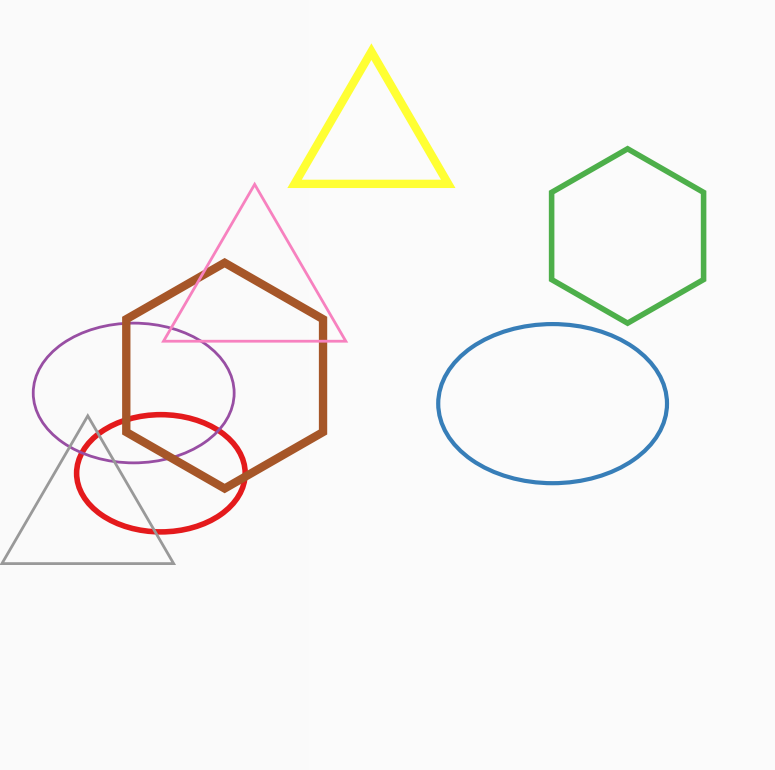[{"shape": "oval", "thickness": 2, "radius": 0.54, "center": [0.208, 0.385]}, {"shape": "oval", "thickness": 1.5, "radius": 0.74, "center": [0.713, 0.476]}, {"shape": "hexagon", "thickness": 2, "radius": 0.57, "center": [0.81, 0.694]}, {"shape": "oval", "thickness": 1, "radius": 0.65, "center": [0.173, 0.49]}, {"shape": "triangle", "thickness": 3, "radius": 0.57, "center": [0.479, 0.818]}, {"shape": "hexagon", "thickness": 3, "radius": 0.73, "center": [0.29, 0.512]}, {"shape": "triangle", "thickness": 1, "radius": 0.68, "center": [0.329, 0.625]}, {"shape": "triangle", "thickness": 1, "radius": 0.64, "center": [0.113, 0.332]}]